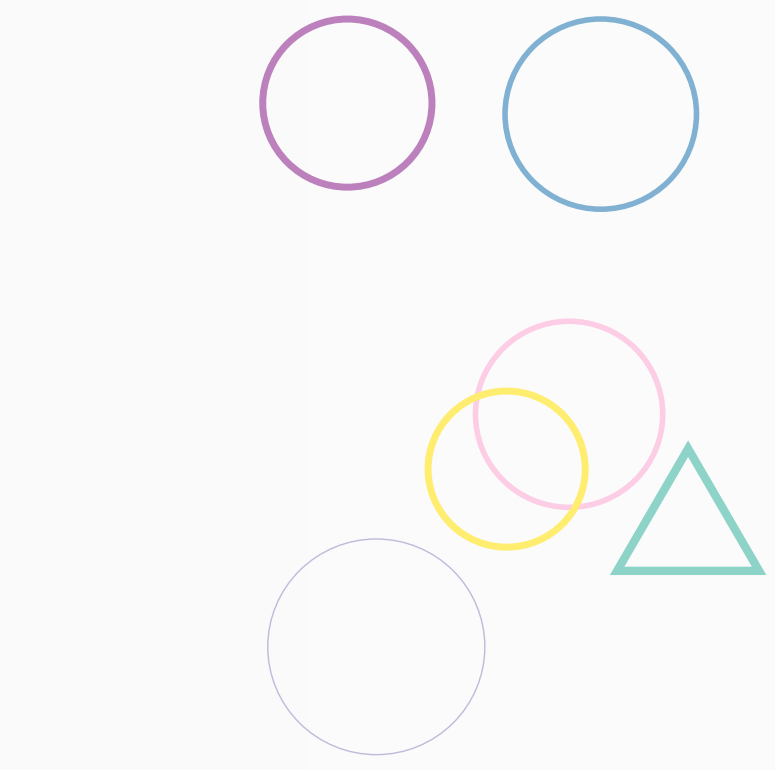[{"shape": "triangle", "thickness": 3, "radius": 0.53, "center": [0.888, 0.312]}, {"shape": "circle", "thickness": 0.5, "radius": 0.7, "center": [0.486, 0.16]}, {"shape": "circle", "thickness": 2, "radius": 0.62, "center": [0.775, 0.852]}, {"shape": "circle", "thickness": 2, "radius": 0.6, "center": [0.734, 0.462]}, {"shape": "circle", "thickness": 2.5, "radius": 0.55, "center": [0.448, 0.866]}, {"shape": "circle", "thickness": 2.5, "radius": 0.51, "center": [0.654, 0.391]}]